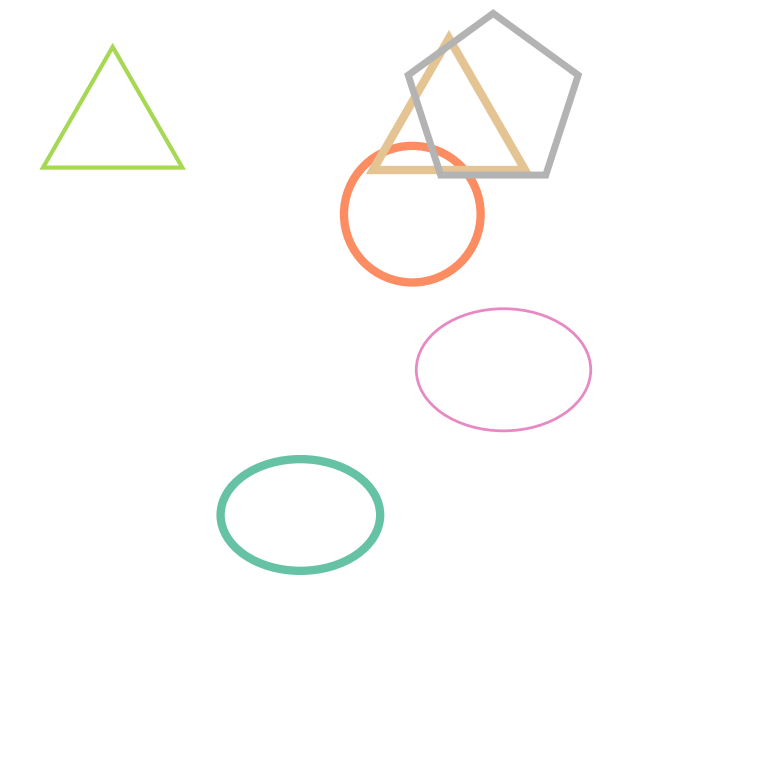[{"shape": "oval", "thickness": 3, "radius": 0.52, "center": [0.39, 0.331]}, {"shape": "circle", "thickness": 3, "radius": 0.44, "center": [0.535, 0.722]}, {"shape": "oval", "thickness": 1, "radius": 0.57, "center": [0.654, 0.52]}, {"shape": "triangle", "thickness": 1.5, "radius": 0.52, "center": [0.146, 0.835]}, {"shape": "triangle", "thickness": 3, "radius": 0.57, "center": [0.583, 0.836]}, {"shape": "pentagon", "thickness": 2.5, "radius": 0.58, "center": [0.641, 0.867]}]